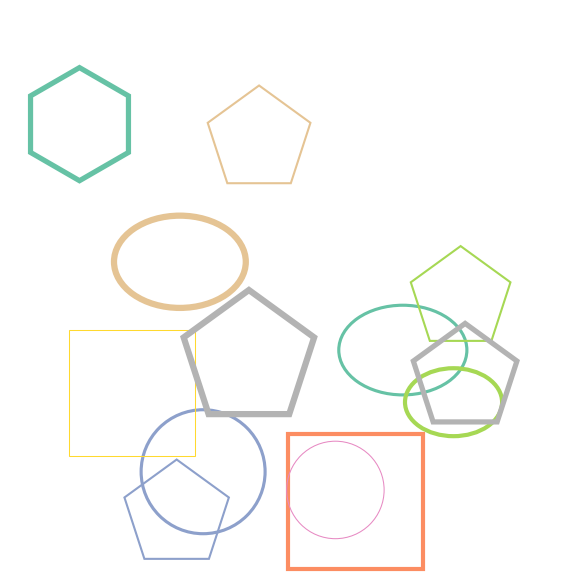[{"shape": "hexagon", "thickness": 2.5, "radius": 0.49, "center": [0.138, 0.784]}, {"shape": "oval", "thickness": 1.5, "radius": 0.55, "center": [0.698, 0.393]}, {"shape": "square", "thickness": 2, "radius": 0.58, "center": [0.616, 0.131]}, {"shape": "pentagon", "thickness": 1, "radius": 0.48, "center": [0.306, 0.108]}, {"shape": "circle", "thickness": 1.5, "radius": 0.54, "center": [0.352, 0.182]}, {"shape": "circle", "thickness": 0.5, "radius": 0.42, "center": [0.581, 0.151]}, {"shape": "oval", "thickness": 2, "radius": 0.42, "center": [0.785, 0.303]}, {"shape": "pentagon", "thickness": 1, "radius": 0.45, "center": [0.798, 0.482]}, {"shape": "square", "thickness": 0.5, "radius": 0.55, "center": [0.229, 0.319]}, {"shape": "pentagon", "thickness": 1, "radius": 0.47, "center": [0.449, 0.758]}, {"shape": "oval", "thickness": 3, "radius": 0.57, "center": [0.312, 0.546]}, {"shape": "pentagon", "thickness": 3, "radius": 0.59, "center": [0.431, 0.378]}, {"shape": "pentagon", "thickness": 2.5, "radius": 0.47, "center": [0.805, 0.345]}]